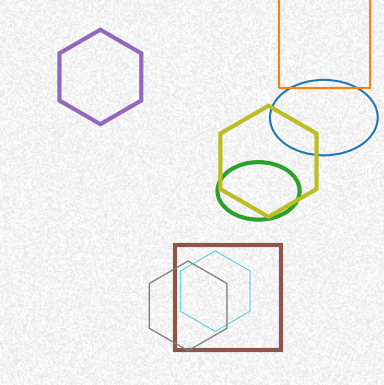[{"shape": "oval", "thickness": 1.5, "radius": 0.7, "center": [0.841, 0.695]}, {"shape": "square", "thickness": 1.5, "radius": 0.59, "center": [0.843, 0.89]}, {"shape": "oval", "thickness": 3, "radius": 0.53, "center": [0.672, 0.504]}, {"shape": "hexagon", "thickness": 3, "radius": 0.61, "center": [0.261, 0.8]}, {"shape": "square", "thickness": 3, "radius": 0.69, "center": [0.592, 0.227]}, {"shape": "hexagon", "thickness": 1, "radius": 0.58, "center": [0.489, 0.206]}, {"shape": "hexagon", "thickness": 3, "radius": 0.72, "center": [0.697, 0.581]}, {"shape": "hexagon", "thickness": 0.5, "radius": 0.52, "center": [0.559, 0.244]}]